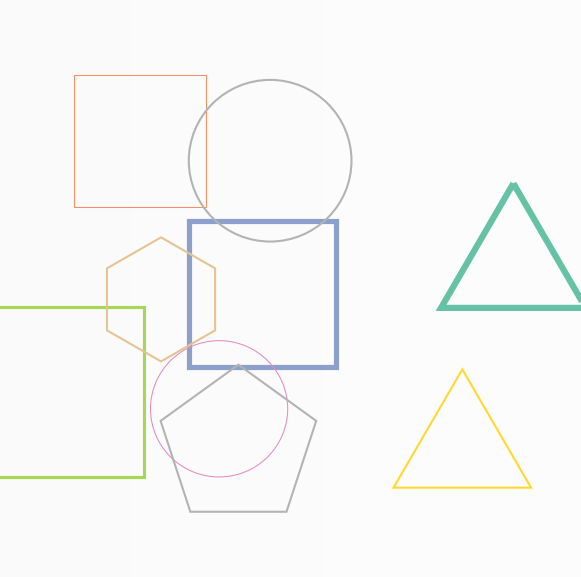[{"shape": "triangle", "thickness": 3, "radius": 0.72, "center": [0.883, 0.538]}, {"shape": "square", "thickness": 0.5, "radius": 0.57, "center": [0.241, 0.755]}, {"shape": "square", "thickness": 2.5, "radius": 0.63, "center": [0.452, 0.49]}, {"shape": "circle", "thickness": 0.5, "radius": 0.59, "center": [0.377, 0.291]}, {"shape": "square", "thickness": 1.5, "radius": 0.74, "center": [0.101, 0.32]}, {"shape": "triangle", "thickness": 1, "radius": 0.68, "center": [0.795, 0.223]}, {"shape": "hexagon", "thickness": 1, "radius": 0.54, "center": [0.277, 0.481]}, {"shape": "pentagon", "thickness": 1, "radius": 0.7, "center": [0.41, 0.227]}, {"shape": "circle", "thickness": 1, "radius": 0.7, "center": [0.465, 0.721]}]